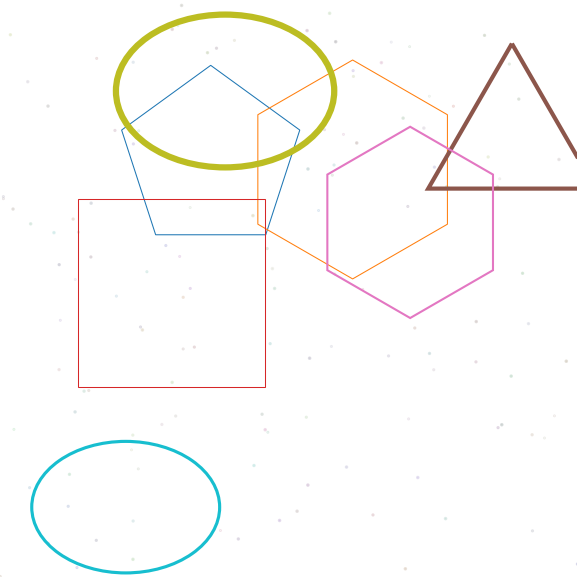[{"shape": "pentagon", "thickness": 0.5, "radius": 0.81, "center": [0.365, 0.724]}, {"shape": "hexagon", "thickness": 0.5, "radius": 0.95, "center": [0.611, 0.706]}, {"shape": "square", "thickness": 0.5, "radius": 0.81, "center": [0.297, 0.492]}, {"shape": "triangle", "thickness": 2, "radius": 0.84, "center": [0.886, 0.756]}, {"shape": "hexagon", "thickness": 1, "radius": 0.83, "center": [0.71, 0.614]}, {"shape": "oval", "thickness": 3, "radius": 0.95, "center": [0.39, 0.842]}, {"shape": "oval", "thickness": 1.5, "radius": 0.81, "center": [0.218, 0.121]}]